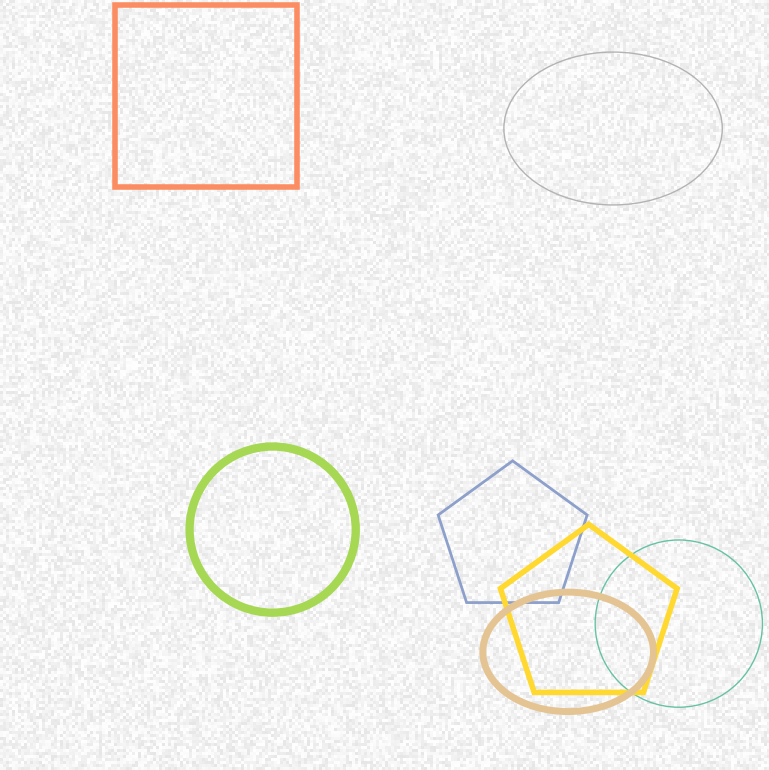[{"shape": "circle", "thickness": 0.5, "radius": 0.54, "center": [0.882, 0.19]}, {"shape": "square", "thickness": 2, "radius": 0.59, "center": [0.267, 0.876]}, {"shape": "pentagon", "thickness": 1, "radius": 0.51, "center": [0.666, 0.3]}, {"shape": "circle", "thickness": 3, "radius": 0.54, "center": [0.354, 0.312]}, {"shape": "pentagon", "thickness": 2, "radius": 0.6, "center": [0.765, 0.198]}, {"shape": "oval", "thickness": 2.5, "radius": 0.55, "center": [0.738, 0.153]}, {"shape": "oval", "thickness": 0.5, "radius": 0.71, "center": [0.796, 0.833]}]